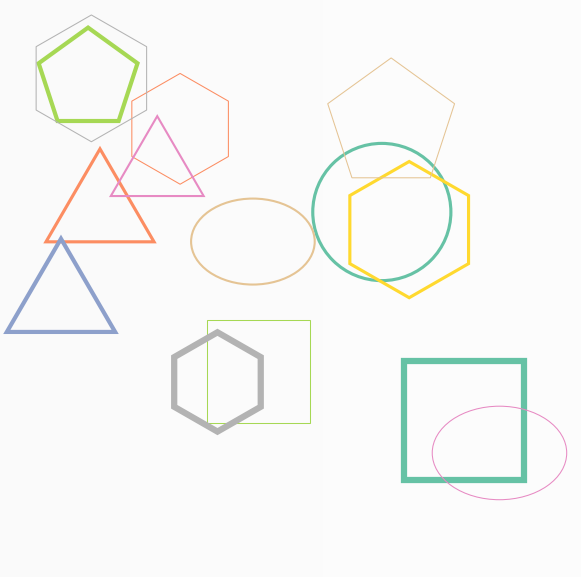[{"shape": "square", "thickness": 3, "radius": 0.52, "center": [0.798, 0.27]}, {"shape": "circle", "thickness": 1.5, "radius": 0.59, "center": [0.657, 0.632]}, {"shape": "triangle", "thickness": 1.5, "radius": 0.54, "center": [0.172, 0.634]}, {"shape": "hexagon", "thickness": 0.5, "radius": 0.48, "center": [0.31, 0.776]}, {"shape": "triangle", "thickness": 2, "radius": 0.54, "center": [0.105, 0.478]}, {"shape": "triangle", "thickness": 1, "radius": 0.46, "center": [0.271, 0.706]}, {"shape": "oval", "thickness": 0.5, "radius": 0.58, "center": [0.859, 0.215]}, {"shape": "square", "thickness": 0.5, "radius": 0.44, "center": [0.444, 0.356]}, {"shape": "pentagon", "thickness": 2, "radius": 0.45, "center": [0.152, 0.862]}, {"shape": "hexagon", "thickness": 1.5, "radius": 0.59, "center": [0.704, 0.602]}, {"shape": "pentagon", "thickness": 0.5, "radius": 0.57, "center": [0.673, 0.784]}, {"shape": "oval", "thickness": 1, "radius": 0.53, "center": [0.435, 0.581]}, {"shape": "hexagon", "thickness": 0.5, "radius": 0.55, "center": [0.157, 0.863]}, {"shape": "hexagon", "thickness": 3, "radius": 0.43, "center": [0.374, 0.338]}]